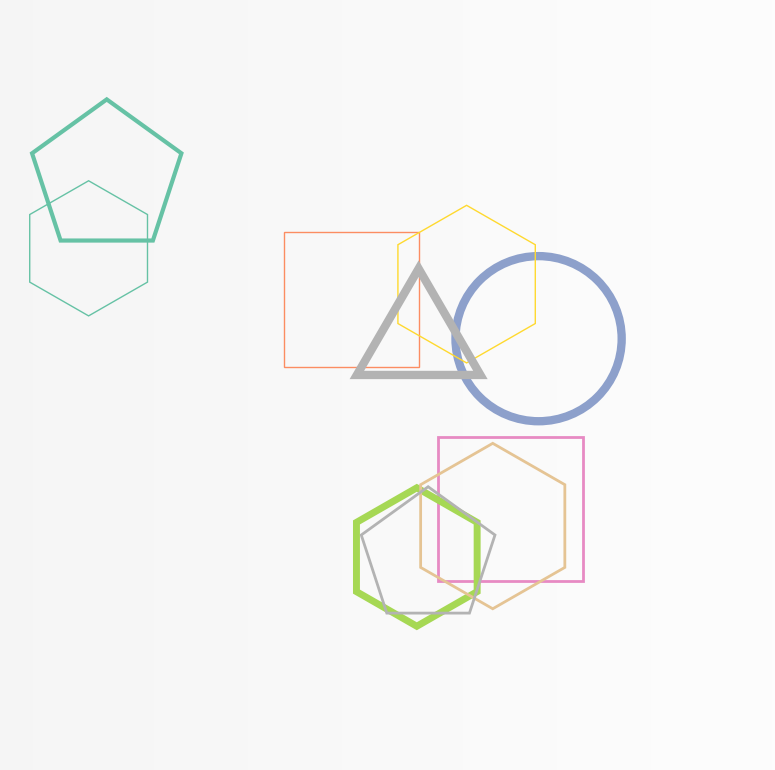[{"shape": "pentagon", "thickness": 1.5, "radius": 0.51, "center": [0.138, 0.77]}, {"shape": "hexagon", "thickness": 0.5, "radius": 0.44, "center": [0.114, 0.677]}, {"shape": "square", "thickness": 0.5, "radius": 0.44, "center": [0.454, 0.611]}, {"shape": "circle", "thickness": 3, "radius": 0.54, "center": [0.695, 0.56]}, {"shape": "square", "thickness": 1, "radius": 0.47, "center": [0.659, 0.339]}, {"shape": "hexagon", "thickness": 2.5, "radius": 0.45, "center": [0.538, 0.277]}, {"shape": "hexagon", "thickness": 0.5, "radius": 0.51, "center": [0.602, 0.631]}, {"shape": "hexagon", "thickness": 1, "radius": 0.54, "center": [0.636, 0.317]}, {"shape": "pentagon", "thickness": 1, "radius": 0.45, "center": [0.552, 0.277]}, {"shape": "triangle", "thickness": 3, "radius": 0.46, "center": [0.54, 0.559]}]